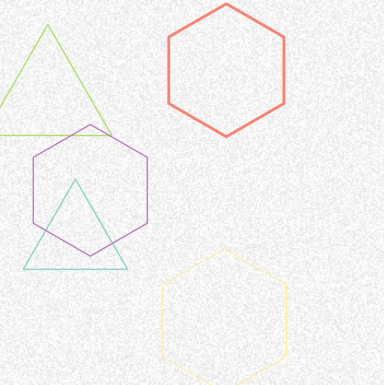[{"shape": "triangle", "thickness": 1, "radius": 0.78, "center": [0.196, 0.379]}, {"shape": "hexagon", "thickness": 2, "radius": 0.86, "center": [0.588, 0.818]}, {"shape": "triangle", "thickness": 1, "radius": 0.96, "center": [0.124, 0.744]}, {"shape": "hexagon", "thickness": 1, "radius": 0.85, "center": [0.235, 0.506]}, {"shape": "hexagon", "thickness": 0.5, "radius": 0.93, "center": [0.583, 0.167]}]